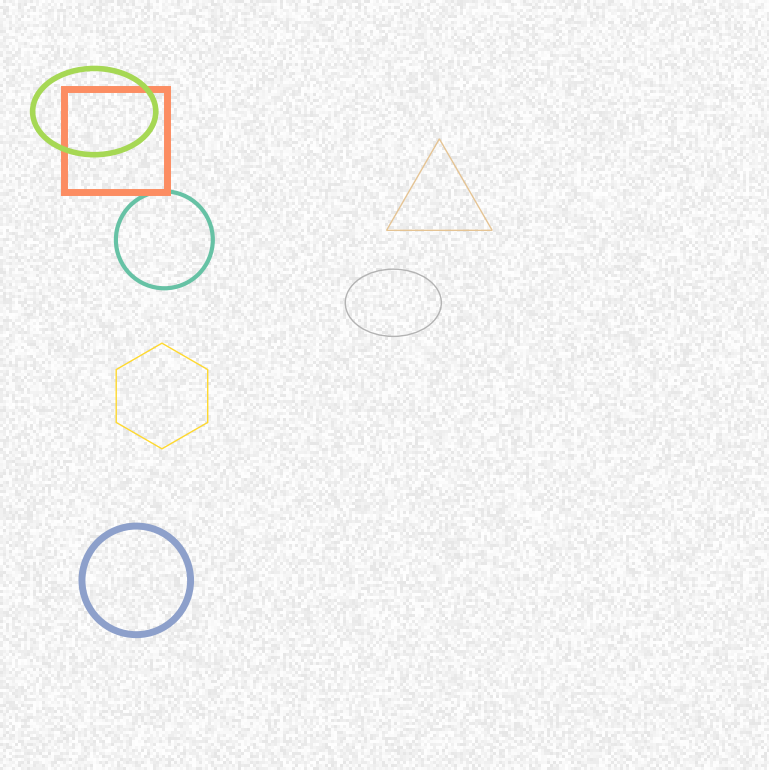[{"shape": "circle", "thickness": 1.5, "radius": 0.31, "center": [0.213, 0.689]}, {"shape": "square", "thickness": 2.5, "radius": 0.33, "center": [0.15, 0.818]}, {"shape": "circle", "thickness": 2.5, "radius": 0.35, "center": [0.177, 0.246]}, {"shape": "oval", "thickness": 2, "radius": 0.4, "center": [0.122, 0.855]}, {"shape": "hexagon", "thickness": 0.5, "radius": 0.34, "center": [0.21, 0.486]}, {"shape": "triangle", "thickness": 0.5, "radius": 0.4, "center": [0.571, 0.74]}, {"shape": "oval", "thickness": 0.5, "radius": 0.31, "center": [0.511, 0.607]}]